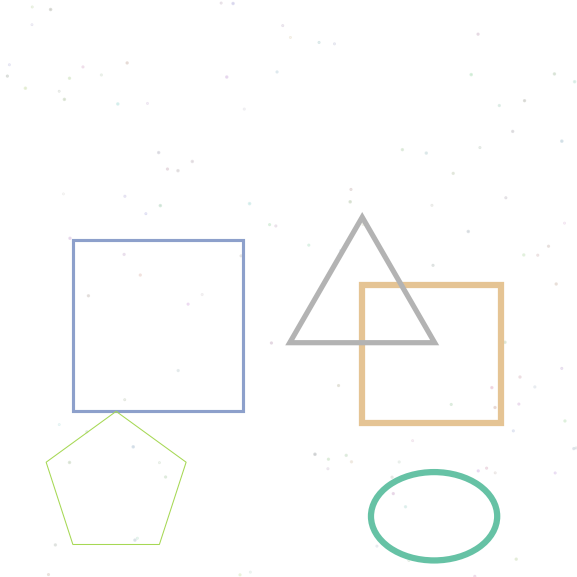[{"shape": "oval", "thickness": 3, "radius": 0.55, "center": [0.752, 0.105]}, {"shape": "square", "thickness": 1.5, "radius": 0.74, "center": [0.274, 0.435]}, {"shape": "pentagon", "thickness": 0.5, "radius": 0.64, "center": [0.201, 0.159]}, {"shape": "square", "thickness": 3, "radius": 0.6, "center": [0.747, 0.386]}, {"shape": "triangle", "thickness": 2.5, "radius": 0.72, "center": [0.627, 0.478]}]